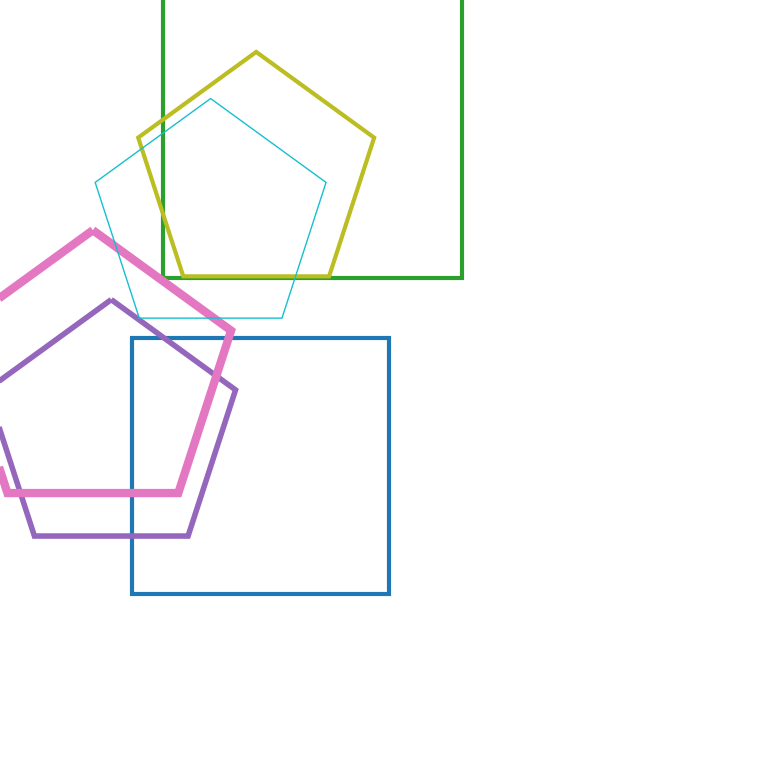[{"shape": "square", "thickness": 1.5, "radius": 0.83, "center": [0.338, 0.395]}, {"shape": "square", "thickness": 1.5, "radius": 0.97, "center": [0.406, 0.833]}, {"shape": "pentagon", "thickness": 2, "radius": 0.85, "center": [0.144, 0.441]}, {"shape": "pentagon", "thickness": 3, "radius": 0.94, "center": [0.121, 0.512]}, {"shape": "pentagon", "thickness": 1.5, "radius": 0.81, "center": [0.333, 0.771]}, {"shape": "pentagon", "thickness": 0.5, "radius": 0.79, "center": [0.274, 0.714]}]